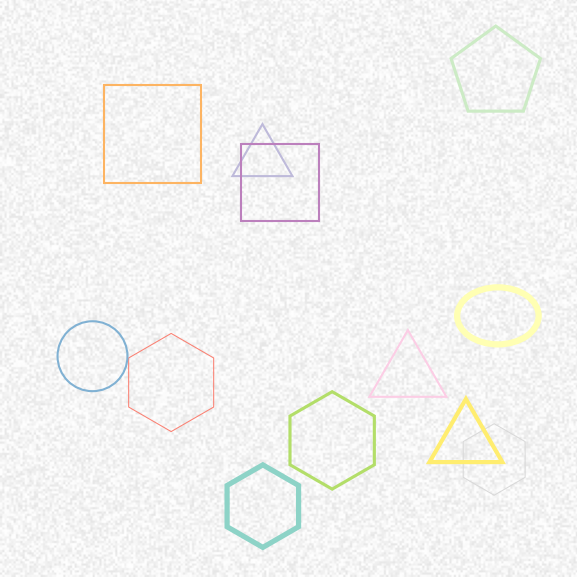[{"shape": "hexagon", "thickness": 2.5, "radius": 0.36, "center": [0.455, 0.123]}, {"shape": "oval", "thickness": 3, "radius": 0.35, "center": [0.862, 0.452]}, {"shape": "triangle", "thickness": 1, "radius": 0.3, "center": [0.454, 0.724]}, {"shape": "hexagon", "thickness": 0.5, "radius": 0.42, "center": [0.296, 0.337]}, {"shape": "circle", "thickness": 1, "radius": 0.3, "center": [0.16, 0.382]}, {"shape": "square", "thickness": 1, "radius": 0.42, "center": [0.264, 0.767]}, {"shape": "hexagon", "thickness": 1.5, "radius": 0.42, "center": [0.575, 0.237]}, {"shape": "triangle", "thickness": 1, "radius": 0.39, "center": [0.706, 0.351]}, {"shape": "hexagon", "thickness": 0.5, "radius": 0.31, "center": [0.856, 0.204]}, {"shape": "square", "thickness": 1, "radius": 0.33, "center": [0.485, 0.683]}, {"shape": "pentagon", "thickness": 1.5, "radius": 0.41, "center": [0.858, 0.873]}, {"shape": "triangle", "thickness": 2, "radius": 0.36, "center": [0.807, 0.235]}]